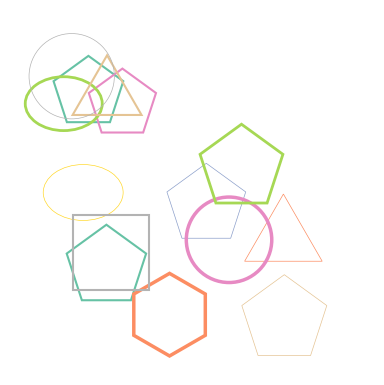[{"shape": "pentagon", "thickness": 1.5, "radius": 0.48, "center": [0.23, 0.76]}, {"shape": "pentagon", "thickness": 1.5, "radius": 0.54, "center": [0.276, 0.308]}, {"shape": "hexagon", "thickness": 2.5, "radius": 0.54, "center": [0.44, 0.183]}, {"shape": "triangle", "thickness": 0.5, "radius": 0.58, "center": [0.736, 0.38]}, {"shape": "pentagon", "thickness": 0.5, "radius": 0.54, "center": [0.536, 0.468]}, {"shape": "circle", "thickness": 2.5, "radius": 0.55, "center": [0.595, 0.377]}, {"shape": "pentagon", "thickness": 1.5, "radius": 0.46, "center": [0.318, 0.73]}, {"shape": "pentagon", "thickness": 2, "radius": 0.57, "center": [0.627, 0.564]}, {"shape": "oval", "thickness": 2, "radius": 0.5, "center": [0.166, 0.731]}, {"shape": "oval", "thickness": 0.5, "radius": 0.52, "center": [0.216, 0.5]}, {"shape": "triangle", "thickness": 1.5, "radius": 0.52, "center": [0.278, 0.753]}, {"shape": "pentagon", "thickness": 0.5, "radius": 0.58, "center": [0.738, 0.17]}, {"shape": "circle", "thickness": 0.5, "radius": 0.55, "center": [0.186, 0.802]}, {"shape": "square", "thickness": 1.5, "radius": 0.49, "center": [0.289, 0.344]}]